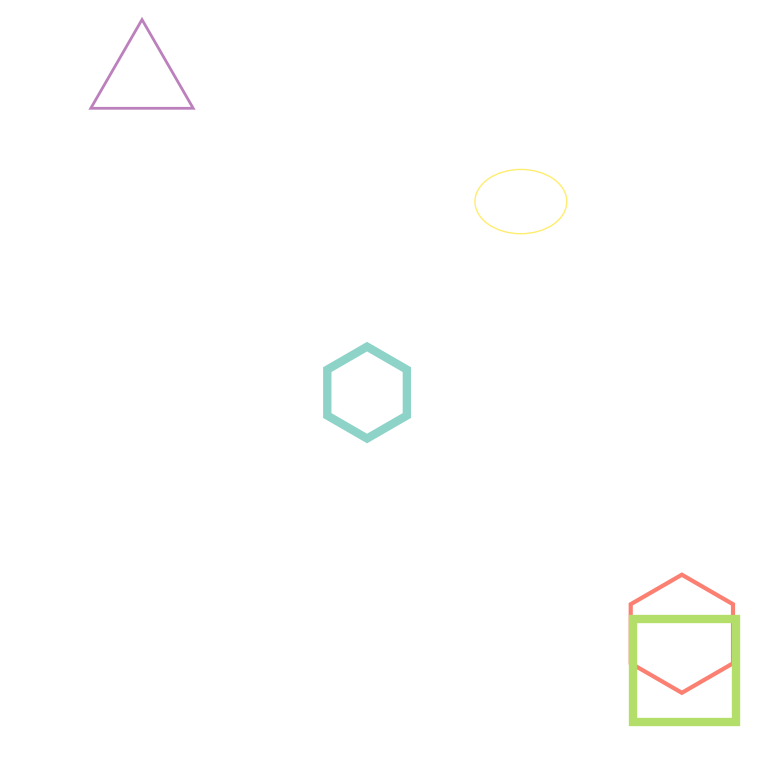[{"shape": "hexagon", "thickness": 3, "radius": 0.3, "center": [0.477, 0.49]}, {"shape": "hexagon", "thickness": 1.5, "radius": 0.38, "center": [0.886, 0.177]}, {"shape": "square", "thickness": 3, "radius": 0.33, "center": [0.889, 0.129]}, {"shape": "triangle", "thickness": 1, "radius": 0.38, "center": [0.184, 0.898]}, {"shape": "oval", "thickness": 0.5, "radius": 0.3, "center": [0.676, 0.738]}]